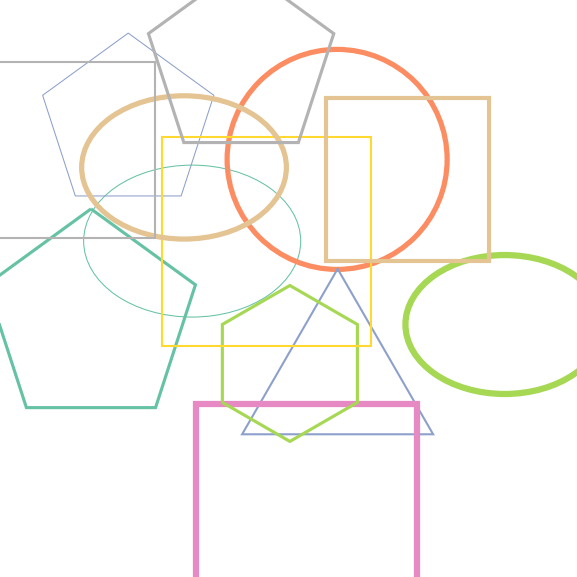[{"shape": "pentagon", "thickness": 1.5, "radius": 0.95, "center": [0.158, 0.447]}, {"shape": "oval", "thickness": 0.5, "radius": 0.94, "center": [0.333, 0.582]}, {"shape": "circle", "thickness": 2.5, "radius": 0.95, "center": [0.584, 0.723]}, {"shape": "triangle", "thickness": 1, "radius": 0.95, "center": [0.585, 0.343]}, {"shape": "pentagon", "thickness": 0.5, "radius": 0.78, "center": [0.222, 0.786]}, {"shape": "square", "thickness": 3, "radius": 0.96, "center": [0.531, 0.108]}, {"shape": "hexagon", "thickness": 1.5, "radius": 0.68, "center": [0.502, 0.37]}, {"shape": "oval", "thickness": 3, "radius": 0.86, "center": [0.874, 0.437]}, {"shape": "square", "thickness": 1, "radius": 0.9, "center": [0.462, 0.581]}, {"shape": "square", "thickness": 2, "radius": 0.71, "center": [0.706, 0.688]}, {"shape": "oval", "thickness": 2.5, "radius": 0.89, "center": [0.319, 0.709]}, {"shape": "square", "thickness": 1, "radius": 0.76, "center": [0.116, 0.739]}, {"shape": "pentagon", "thickness": 1.5, "radius": 0.84, "center": [0.417, 0.889]}]